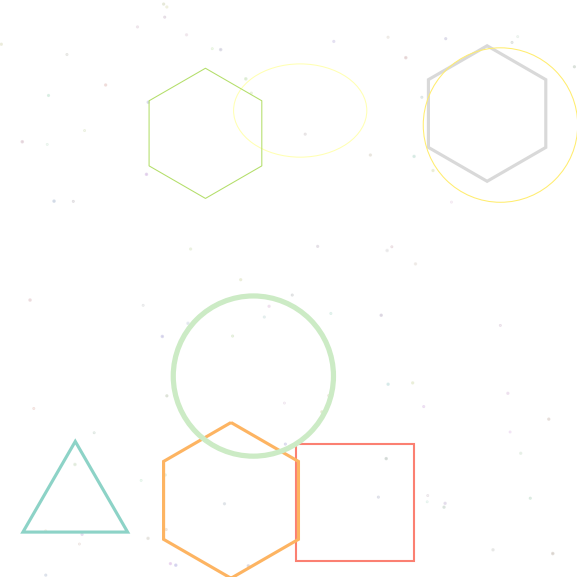[{"shape": "triangle", "thickness": 1.5, "radius": 0.52, "center": [0.13, 0.13]}, {"shape": "oval", "thickness": 0.5, "radius": 0.58, "center": [0.52, 0.808]}, {"shape": "square", "thickness": 1, "radius": 0.51, "center": [0.614, 0.129]}, {"shape": "hexagon", "thickness": 1.5, "radius": 0.67, "center": [0.4, 0.133]}, {"shape": "hexagon", "thickness": 0.5, "radius": 0.56, "center": [0.356, 0.768]}, {"shape": "hexagon", "thickness": 1.5, "radius": 0.59, "center": [0.843, 0.803]}, {"shape": "circle", "thickness": 2.5, "radius": 0.69, "center": [0.439, 0.348]}, {"shape": "circle", "thickness": 0.5, "radius": 0.67, "center": [0.867, 0.783]}]